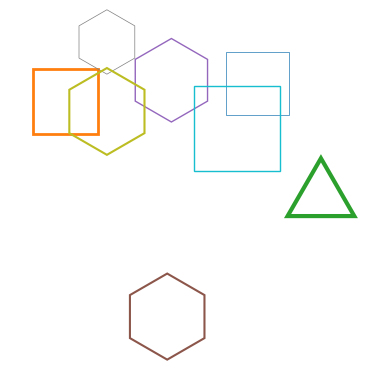[{"shape": "square", "thickness": 0.5, "radius": 0.41, "center": [0.669, 0.783]}, {"shape": "square", "thickness": 2, "radius": 0.42, "center": [0.17, 0.736]}, {"shape": "triangle", "thickness": 3, "radius": 0.5, "center": [0.834, 0.489]}, {"shape": "hexagon", "thickness": 1, "radius": 0.54, "center": [0.445, 0.792]}, {"shape": "hexagon", "thickness": 1.5, "radius": 0.56, "center": [0.434, 0.178]}, {"shape": "hexagon", "thickness": 0.5, "radius": 0.42, "center": [0.278, 0.891]}, {"shape": "hexagon", "thickness": 1.5, "radius": 0.56, "center": [0.278, 0.711]}, {"shape": "square", "thickness": 1, "radius": 0.56, "center": [0.615, 0.666]}]